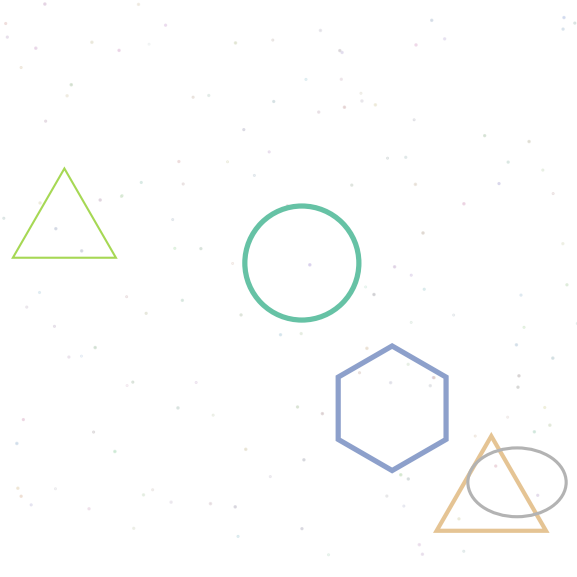[{"shape": "circle", "thickness": 2.5, "radius": 0.49, "center": [0.523, 0.544]}, {"shape": "hexagon", "thickness": 2.5, "radius": 0.54, "center": [0.679, 0.292]}, {"shape": "triangle", "thickness": 1, "radius": 0.51, "center": [0.112, 0.604]}, {"shape": "triangle", "thickness": 2, "radius": 0.55, "center": [0.851, 0.135]}, {"shape": "oval", "thickness": 1.5, "radius": 0.43, "center": [0.895, 0.164]}]